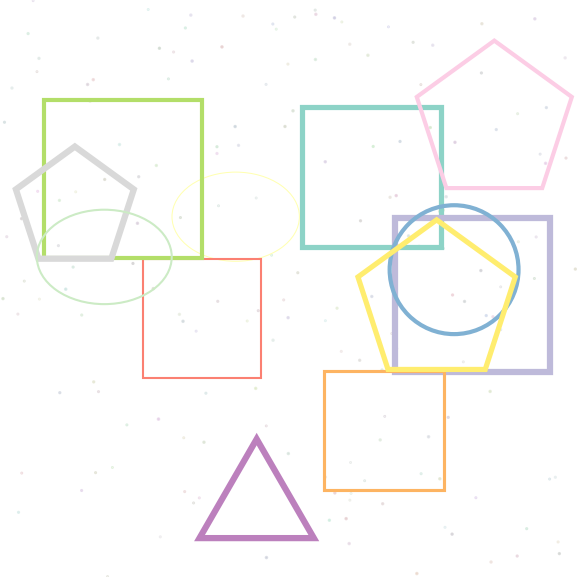[{"shape": "square", "thickness": 2.5, "radius": 0.6, "center": [0.643, 0.693]}, {"shape": "oval", "thickness": 0.5, "radius": 0.55, "center": [0.408, 0.624]}, {"shape": "square", "thickness": 3, "radius": 0.67, "center": [0.818, 0.488]}, {"shape": "square", "thickness": 1, "radius": 0.51, "center": [0.35, 0.448]}, {"shape": "circle", "thickness": 2, "radius": 0.56, "center": [0.786, 0.532]}, {"shape": "square", "thickness": 1.5, "radius": 0.52, "center": [0.665, 0.254]}, {"shape": "square", "thickness": 2, "radius": 0.69, "center": [0.213, 0.689]}, {"shape": "pentagon", "thickness": 2, "radius": 0.71, "center": [0.856, 0.788]}, {"shape": "pentagon", "thickness": 3, "radius": 0.54, "center": [0.13, 0.638]}, {"shape": "triangle", "thickness": 3, "radius": 0.57, "center": [0.444, 0.125]}, {"shape": "oval", "thickness": 1, "radius": 0.58, "center": [0.181, 0.554]}, {"shape": "pentagon", "thickness": 2.5, "radius": 0.72, "center": [0.756, 0.475]}]